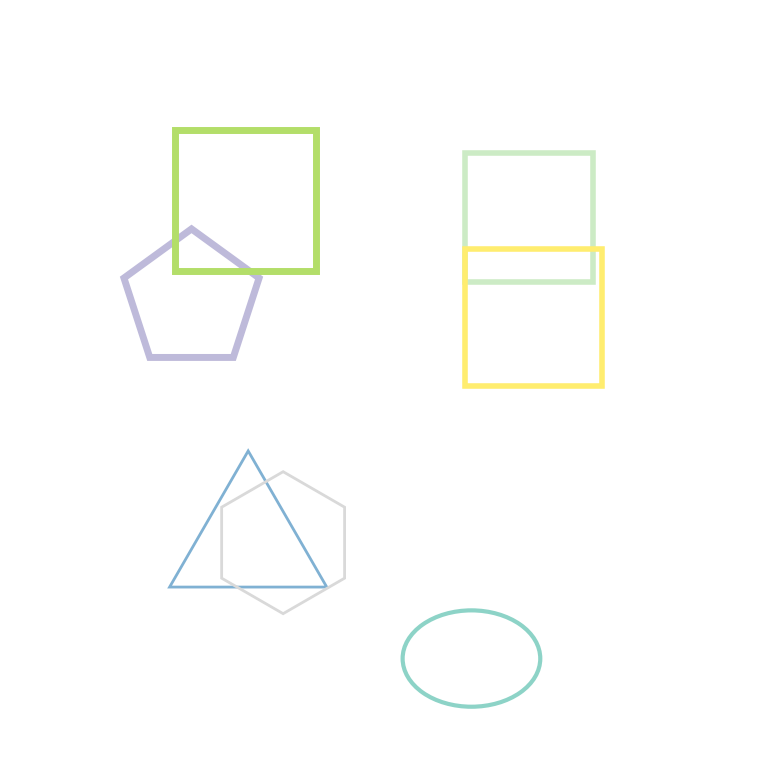[{"shape": "oval", "thickness": 1.5, "radius": 0.45, "center": [0.612, 0.145]}, {"shape": "pentagon", "thickness": 2.5, "radius": 0.46, "center": [0.249, 0.61]}, {"shape": "triangle", "thickness": 1, "radius": 0.59, "center": [0.322, 0.296]}, {"shape": "square", "thickness": 2.5, "radius": 0.46, "center": [0.319, 0.74]}, {"shape": "hexagon", "thickness": 1, "radius": 0.46, "center": [0.368, 0.295]}, {"shape": "square", "thickness": 2, "radius": 0.42, "center": [0.687, 0.718]}, {"shape": "square", "thickness": 2, "radius": 0.44, "center": [0.693, 0.588]}]